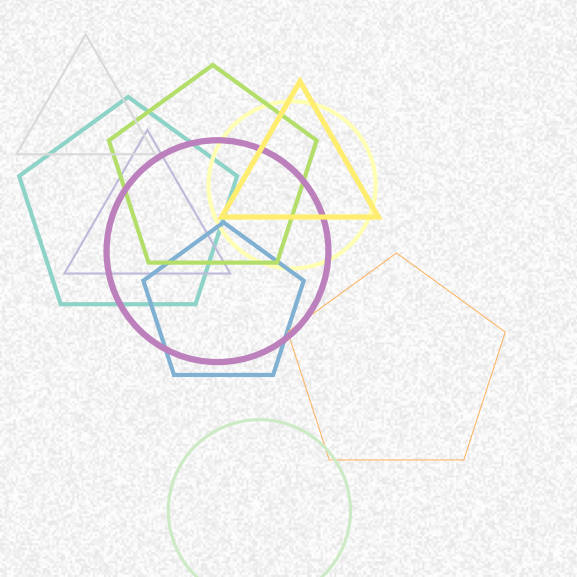[{"shape": "pentagon", "thickness": 2, "radius": 0.99, "center": [0.222, 0.633]}, {"shape": "circle", "thickness": 2, "radius": 0.72, "center": [0.506, 0.679]}, {"shape": "triangle", "thickness": 1, "radius": 0.83, "center": [0.255, 0.608]}, {"shape": "pentagon", "thickness": 2, "radius": 0.73, "center": [0.387, 0.468]}, {"shape": "pentagon", "thickness": 0.5, "radius": 0.99, "center": [0.687, 0.363]}, {"shape": "pentagon", "thickness": 2, "radius": 0.95, "center": [0.368, 0.697]}, {"shape": "triangle", "thickness": 1, "radius": 0.69, "center": [0.148, 0.801]}, {"shape": "circle", "thickness": 3, "radius": 0.96, "center": [0.377, 0.564]}, {"shape": "circle", "thickness": 1.5, "radius": 0.79, "center": [0.449, 0.115]}, {"shape": "triangle", "thickness": 2.5, "radius": 0.78, "center": [0.519, 0.702]}]